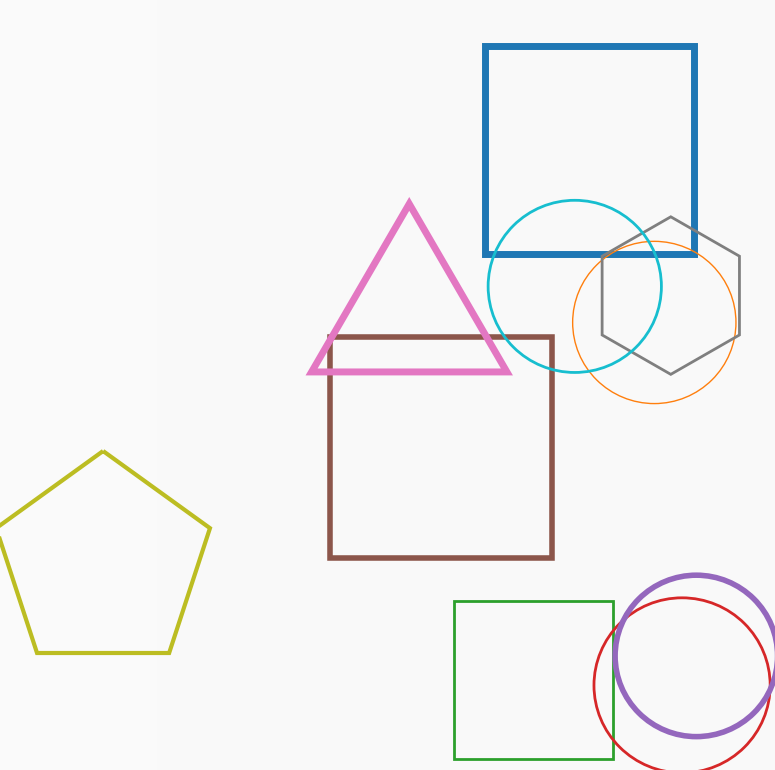[{"shape": "square", "thickness": 2.5, "radius": 0.67, "center": [0.76, 0.805]}, {"shape": "circle", "thickness": 0.5, "radius": 0.53, "center": [0.844, 0.581]}, {"shape": "square", "thickness": 1, "radius": 0.51, "center": [0.688, 0.117]}, {"shape": "circle", "thickness": 1, "radius": 0.57, "center": [0.88, 0.11]}, {"shape": "circle", "thickness": 2, "radius": 0.52, "center": [0.899, 0.148]}, {"shape": "square", "thickness": 2, "radius": 0.72, "center": [0.569, 0.419]}, {"shape": "triangle", "thickness": 2.5, "radius": 0.73, "center": [0.528, 0.59]}, {"shape": "hexagon", "thickness": 1, "radius": 0.51, "center": [0.866, 0.616]}, {"shape": "pentagon", "thickness": 1.5, "radius": 0.73, "center": [0.133, 0.269]}, {"shape": "circle", "thickness": 1, "radius": 0.56, "center": [0.742, 0.628]}]